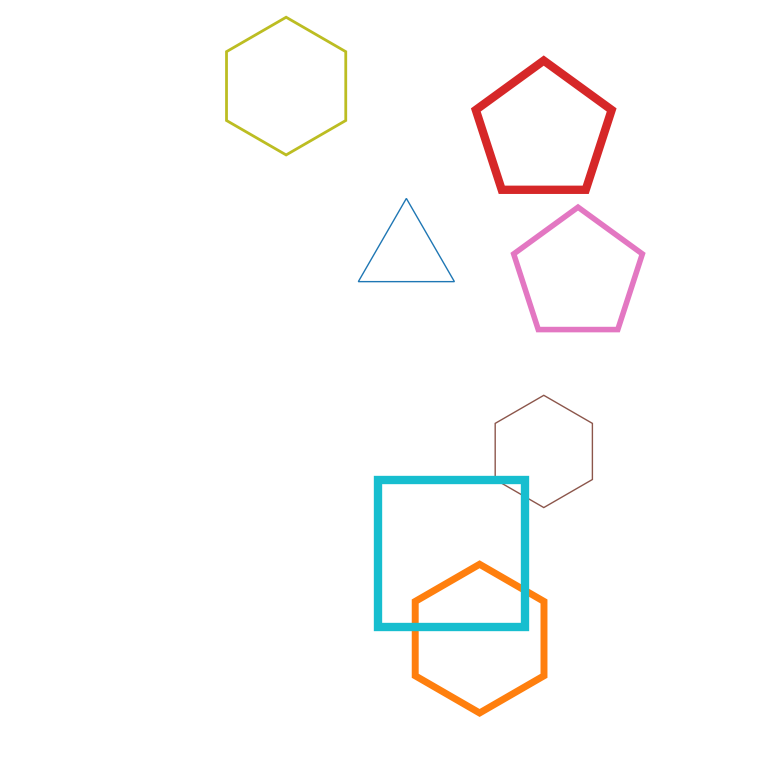[{"shape": "triangle", "thickness": 0.5, "radius": 0.36, "center": [0.528, 0.67]}, {"shape": "hexagon", "thickness": 2.5, "radius": 0.48, "center": [0.623, 0.171]}, {"shape": "pentagon", "thickness": 3, "radius": 0.46, "center": [0.706, 0.829]}, {"shape": "hexagon", "thickness": 0.5, "radius": 0.36, "center": [0.706, 0.414]}, {"shape": "pentagon", "thickness": 2, "radius": 0.44, "center": [0.751, 0.643]}, {"shape": "hexagon", "thickness": 1, "radius": 0.45, "center": [0.372, 0.888]}, {"shape": "square", "thickness": 3, "radius": 0.48, "center": [0.586, 0.281]}]